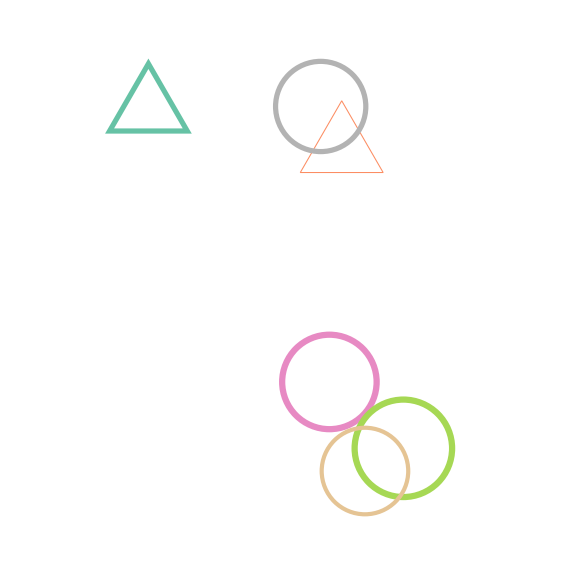[{"shape": "triangle", "thickness": 2.5, "radius": 0.39, "center": [0.257, 0.811]}, {"shape": "triangle", "thickness": 0.5, "radius": 0.41, "center": [0.592, 0.742]}, {"shape": "circle", "thickness": 3, "radius": 0.41, "center": [0.57, 0.338]}, {"shape": "circle", "thickness": 3, "radius": 0.42, "center": [0.698, 0.223]}, {"shape": "circle", "thickness": 2, "radius": 0.37, "center": [0.632, 0.184]}, {"shape": "circle", "thickness": 2.5, "radius": 0.39, "center": [0.555, 0.815]}]